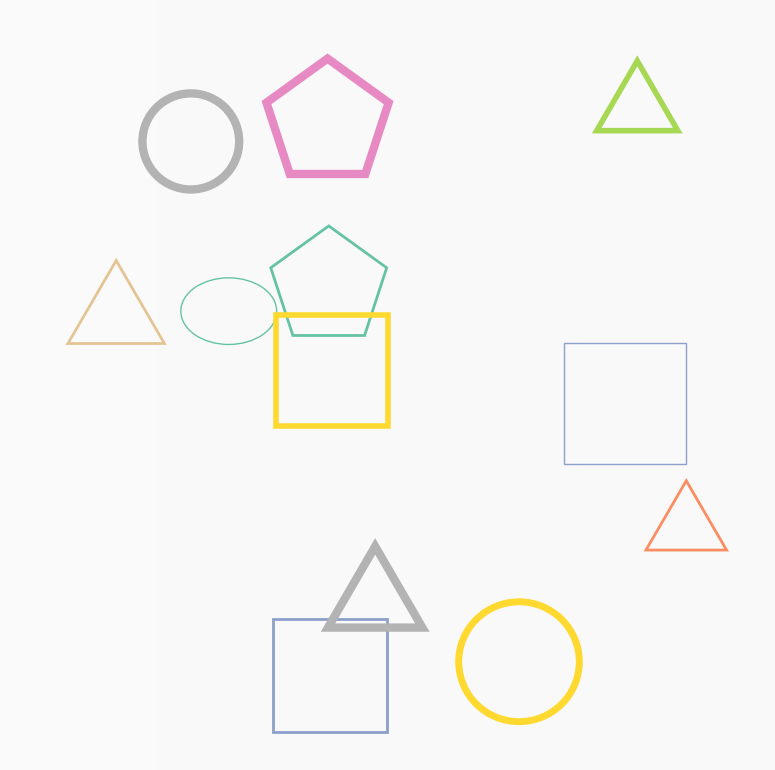[{"shape": "oval", "thickness": 0.5, "radius": 0.31, "center": [0.295, 0.596]}, {"shape": "pentagon", "thickness": 1, "radius": 0.39, "center": [0.424, 0.628]}, {"shape": "triangle", "thickness": 1, "radius": 0.3, "center": [0.885, 0.316]}, {"shape": "square", "thickness": 0.5, "radius": 0.39, "center": [0.807, 0.476]}, {"shape": "square", "thickness": 1, "radius": 0.37, "center": [0.426, 0.122]}, {"shape": "pentagon", "thickness": 3, "radius": 0.41, "center": [0.423, 0.841]}, {"shape": "triangle", "thickness": 2, "radius": 0.3, "center": [0.822, 0.861]}, {"shape": "square", "thickness": 2, "radius": 0.36, "center": [0.428, 0.519]}, {"shape": "circle", "thickness": 2.5, "radius": 0.39, "center": [0.67, 0.141]}, {"shape": "triangle", "thickness": 1, "radius": 0.36, "center": [0.15, 0.59]}, {"shape": "circle", "thickness": 3, "radius": 0.31, "center": [0.246, 0.816]}, {"shape": "triangle", "thickness": 3, "radius": 0.35, "center": [0.484, 0.22]}]